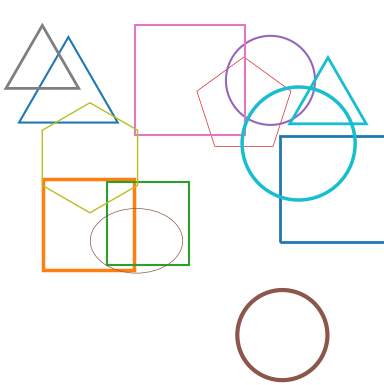[{"shape": "square", "thickness": 2, "radius": 0.68, "center": [0.865, 0.509]}, {"shape": "triangle", "thickness": 1.5, "radius": 0.74, "center": [0.178, 0.756]}, {"shape": "square", "thickness": 2.5, "radius": 0.59, "center": [0.23, 0.418]}, {"shape": "square", "thickness": 1.5, "radius": 0.54, "center": [0.385, 0.42]}, {"shape": "pentagon", "thickness": 0.5, "radius": 0.64, "center": [0.634, 0.724]}, {"shape": "circle", "thickness": 1.5, "radius": 0.58, "center": [0.703, 0.791]}, {"shape": "circle", "thickness": 3, "radius": 0.59, "center": [0.733, 0.13]}, {"shape": "oval", "thickness": 0.5, "radius": 0.6, "center": [0.355, 0.375]}, {"shape": "square", "thickness": 1.5, "radius": 0.71, "center": [0.494, 0.792]}, {"shape": "triangle", "thickness": 2, "radius": 0.55, "center": [0.11, 0.825]}, {"shape": "hexagon", "thickness": 1, "radius": 0.71, "center": [0.234, 0.59]}, {"shape": "circle", "thickness": 2.5, "radius": 0.73, "center": [0.776, 0.627]}, {"shape": "triangle", "thickness": 2, "radius": 0.57, "center": [0.852, 0.736]}]